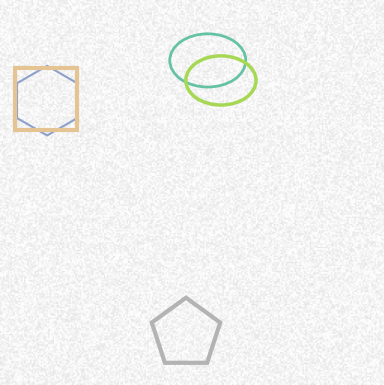[{"shape": "oval", "thickness": 2, "radius": 0.49, "center": [0.54, 0.843]}, {"shape": "hexagon", "thickness": 1.5, "radius": 0.45, "center": [0.122, 0.739]}, {"shape": "oval", "thickness": 2.5, "radius": 0.46, "center": [0.574, 0.791]}, {"shape": "square", "thickness": 3, "radius": 0.4, "center": [0.119, 0.743]}, {"shape": "pentagon", "thickness": 3, "radius": 0.47, "center": [0.483, 0.133]}]